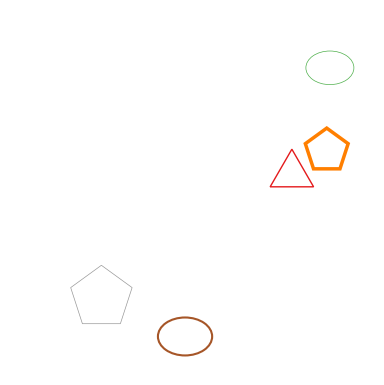[{"shape": "triangle", "thickness": 1, "radius": 0.33, "center": [0.758, 0.547]}, {"shape": "oval", "thickness": 0.5, "radius": 0.31, "center": [0.857, 0.824]}, {"shape": "pentagon", "thickness": 2.5, "radius": 0.29, "center": [0.849, 0.609]}, {"shape": "oval", "thickness": 1.5, "radius": 0.35, "center": [0.481, 0.126]}, {"shape": "pentagon", "thickness": 0.5, "radius": 0.42, "center": [0.263, 0.227]}]